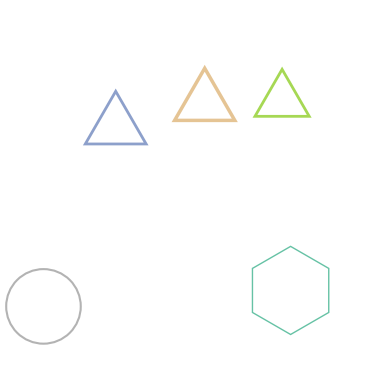[{"shape": "hexagon", "thickness": 1, "radius": 0.57, "center": [0.755, 0.246]}, {"shape": "triangle", "thickness": 2, "radius": 0.46, "center": [0.301, 0.672]}, {"shape": "triangle", "thickness": 2, "radius": 0.41, "center": [0.733, 0.739]}, {"shape": "triangle", "thickness": 2.5, "radius": 0.45, "center": [0.532, 0.732]}, {"shape": "circle", "thickness": 1.5, "radius": 0.48, "center": [0.113, 0.204]}]